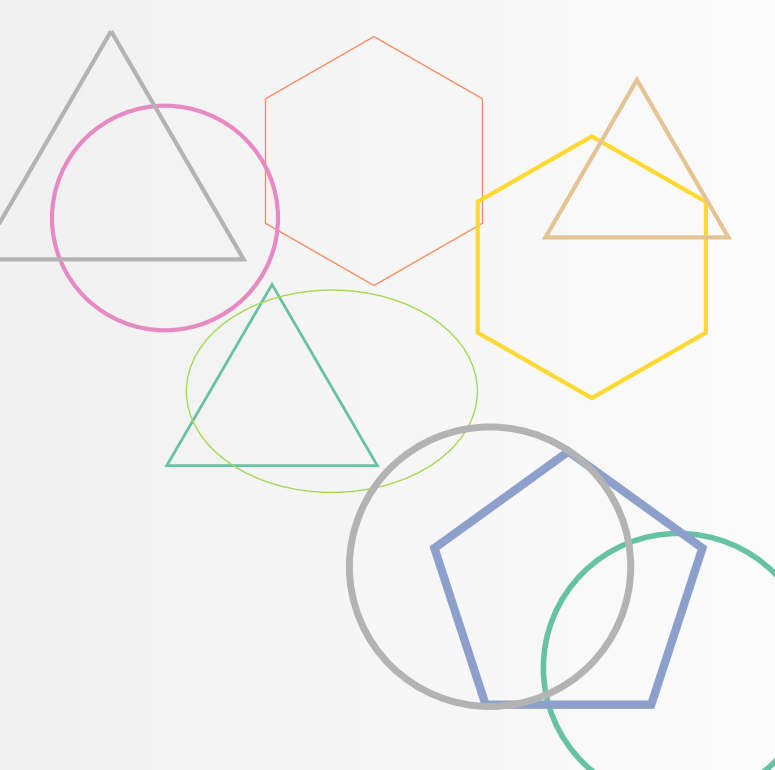[{"shape": "triangle", "thickness": 1, "radius": 0.78, "center": [0.351, 0.474]}, {"shape": "circle", "thickness": 2, "radius": 0.87, "center": [0.875, 0.133]}, {"shape": "hexagon", "thickness": 0.5, "radius": 0.81, "center": [0.483, 0.791]}, {"shape": "pentagon", "thickness": 3, "radius": 0.91, "center": [0.733, 0.232]}, {"shape": "circle", "thickness": 1.5, "radius": 0.73, "center": [0.213, 0.717]}, {"shape": "oval", "thickness": 0.5, "radius": 0.94, "center": [0.428, 0.492]}, {"shape": "hexagon", "thickness": 1.5, "radius": 0.85, "center": [0.764, 0.653]}, {"shape": "triangle", "thickness": 1.5, "radius": 0.68, "center": [0.822, 0.76]}, {"shape": "circle", "thickness": 2.5, "radius": 0.91, "center": [0.632, 0.264]}, {"shape": "triangle", "thickness": 1.5, "radius": 0.99, "center": [0.143, 0.762]}]